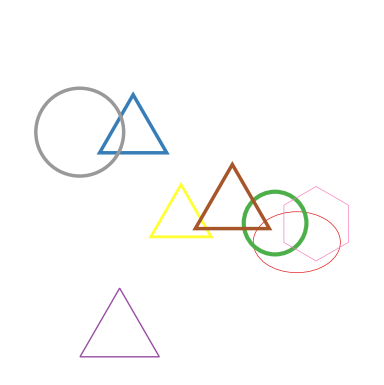[{"shape": "oval", "thickness": 0.5, "radius": 0.57, "center": [0.771, 0.371]}, {"shape": "triangle", "thickness": 2.5, "radius": 0.5, "center": [0.346, 0.653]}, {"shape": "circle", "thickness": 3, "radius": 0.41, "center": [0.715, 0.421]}, {"shape": "triangle", "thickness": 1, "radius": 0.59, "center": [0.311, 0.133]}, {"shape": "triangle", "thickness": 2, "radius": 0.45, "center": [0.47, 0.43]}, {"shape": "triangle", "thickness": 2.5, "radius": 0.56, "center": [0.604, 0.462]}, {"shape": "hexagon", "thickness": 0.5, "radius": 0.48, "center": [0.821, 0.419]}, {"shape": "circle", "thickness": 2.5, "radius": 0.57, "center": [0.207, 0.657]}]